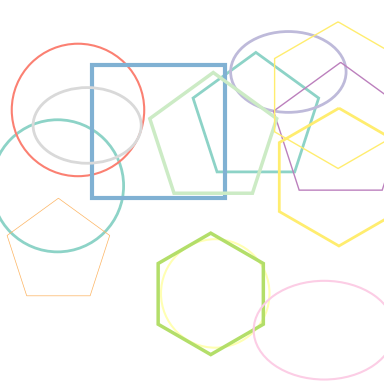[{"shape": "pentagon", "thickness": 2, "radius": 0.86, "center": [0.665, 0.692]}, {"shape": "circle", "thickness": 2, "radius": 0.86, "center": [0.149, 0.517]}, {"shape": "circle", "thickness": 1.5, "radius": 0.7, "center": [0.559, 0.238]}, {"shape": "oval", "thickness": 2, "radius": 0.75, "center": [0.749, 0.813]}, {"shape": "circle", "thickness": 1.5, "radius": 0.86, "center": [0.203, 0.714]}, {"shape": "square", "thickness": 3, "radius": 0.87, "center": [0.412, 0.658]}, {"shape": "pentagon", "thickness": 0.5, "radius": 0.7, "center": [0.152, 0.345]}, {"shape": "hexagon", "thickness": 2.5, "radius": 0.79, "center": [0.547, 0.237]}, {"shape": "oval", "thickness": 1.5, "radius": 0.92, "center": [0.842, 0.142]}, {"shape": "oval", "thickness": 2, "radius": 0.7, "center": [0.226, 0.674]}, {"shape": "pentagon", "thickness": 1, "radius": 0.92, "center": [0.885, 0.655]}, {"shape": "pentagon", "thickness": 2.5, "radius": 0.87, "center": [0.554, 0.638]}, {"shape": "hexagon", "thickness": 1, "radius": 0.95, "center": [0.878, 0.753]}, {"shape": "hexagon", "thickness": 2, "radius": 0.89, "center": [0.88, 0.54]}]